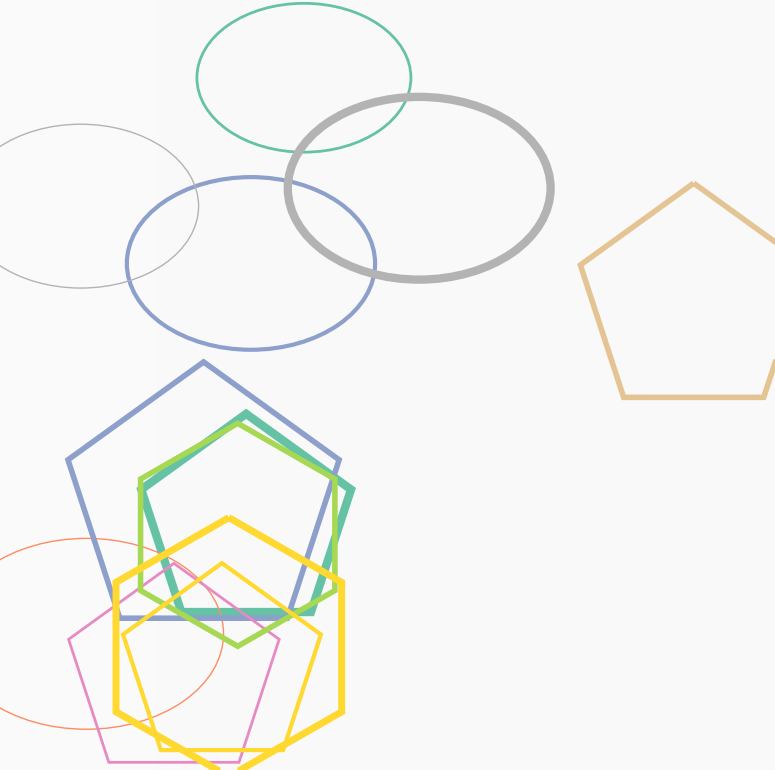[{"shape": "oval", "thickness": 1, "radius": 0.69, "center": [0.392, 0.899]}, {"shape": "pentagon", "thickness": 3, "radius": 0.71, "center": [0.318, 0.32]}, {"shape": "oval", "thickness": 0.5, "radius": 0.89, "center": [0.111, 0.177]}, {"shape": "oval", "thickness": 1.5, "radius": 0.8, "center": [0.324, 0.658]}, {"shape": "pentagon", "thickness": 2, "radius": 0.92, "center": [0.263, 0.346]}, {"shape": "pentagon", "thickness": 1, "radius": 0.71, "center": [0.224, 0.126]}, {"shape": "hexagon", "thickness": 2, "radius": 0.72, "center": [0.307, 0.305]}, {"shape": "hexagon", "thickness": 2.5, "radius": 0.84, "center": [0.295, 0.16]}, {"shape": "pentagon", "thickness": 1.5, "radius": 0.67, "center": [0.286, 0.134]}, {"shape": "pentagon", "thickness": 2, "radius": 0.77, "center": [0.895, 0.608]}, {"shape": "oval", "thickness": 0.5, "radius": 0.76, "center": [0.104, 0.732]}, {"shape": "oval", "thickness": 3, "radius": 0.85, "center": [0.541, 0.756]}]